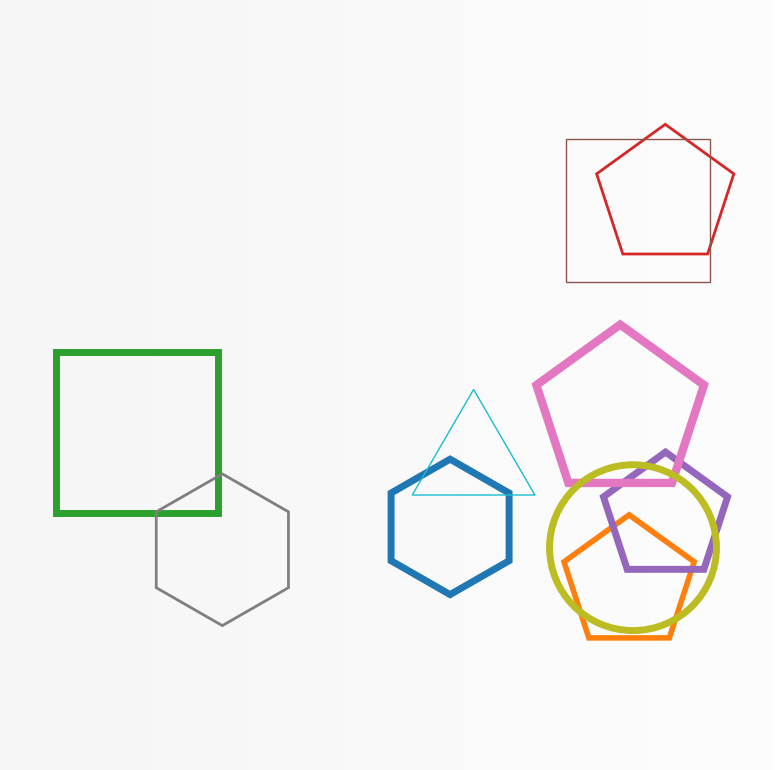[{"shape": "hexagon", "thickness": 2.5, "radius": 0.44, "center": [0.581, 0.316]}, {"shape": "pentagon", "thickness": 2, "radius": 0.44, "center": [0.812, 0.243]}, {"shape": "square", "thickness": 2.5, "radius": 0.52, "center": [0.177, 0.438]}, {"shape": "pentagon", "thickness": 1, "radius": 0.47, "center": [0.858, 0.745]}, {"shape": "pentagon", "thickness": 2.5, "radius": 0.42, "center": [0.859, 0.329]}, {"shape": "square", "thickness": 0.5, "radius": 0.46, "center": [0.823, 0.727]}, {"shape": "pentagon", "thickness": 3, "radius": 0.57, "center": [0.8, 0.465]}, {"shape": "hexagon", "thickness": 1, "radius": 0.49, "center": [0.287, 0.286]}, {"shape": "circle", "thickness": 2.5, "radius": 0.54, "center": [0.817, 0.289]}, {"shape": "triangle", "thickness": 0.5, "radius": 0.46, "center": [0.611, 0.403]}]